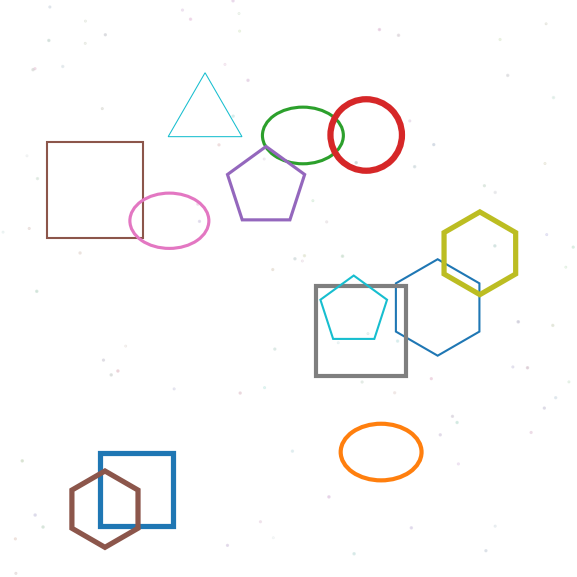[{"shape": "hexagon", "thickness": 1, "radius": 0.42, "center": [0.758, 0.467]}, {"shape": "square", "thickness": 2.5, "radius": 0.31, "center": [0.236, 0.151]}, {"shape": "oval", "thickness": 2, "radius": 0.35, "center": [0.66, 0.216]}, {"shape": "oval", "thickness": 1.5, "radius": 0.35, "center": [0.525, 0.765]}, {"shape": "circle", "thickness": 3, "radius": 0.31, "center": [0.634, 0.765]}, {"shape": "pentagon", "thickness": 1.5, "radius": 0.35, "center": [0.461, 0.675]}, {"shape": "square", "thickness": 1, "radius": 0.41, "center": [0.164, 0.67]}, {"shape": "hexagon", "thickness": 2.5, "radius": 0.33, "center": [0.182, 0.117]}, {"shape": "oval", "thickness": 1.5, "radius": 0.34, "center": [0.293, 0.617]}, {"shape": "square", "thickness": 2, "radius": 0.39, "center": [0.625, 0.426]}, {"shape": "hexagon", "thickness": 2.5, "radius": 0.36, "center": [0.831, 0.561]}, {"shape": "pentagon", "thickness": 1, "radius": 0.3, "center": [0.613, 0.461]}, {"shape": "triangle", "thickness": 0.5, "radius": 0.37, "center": [0.355, 0.799]}]